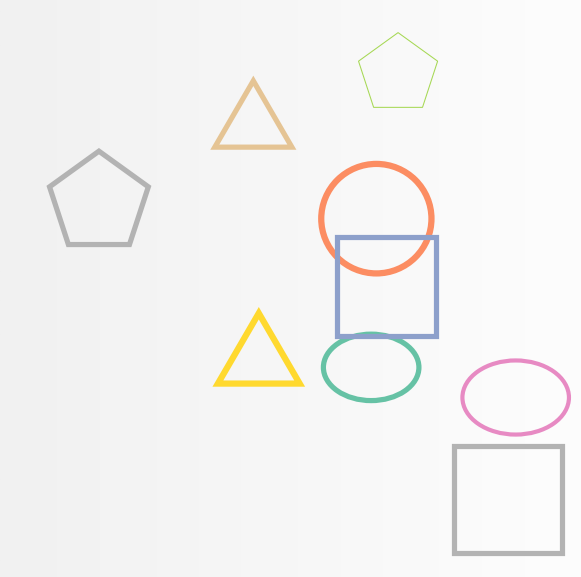[{"shape": "oval", "thickness": 2.5, "radius": 0.41, "center": [0.639, 0.363]}, {"shape": "circle", "thickness": 3, "radius": 0.47, "center": [0.647, 0.62]}, {"shape": "square", "thickness": 2.5, "radius": 0.43, "center": [0.665, 0.503]}, {"shape": "oval", "thickness": 2, "radius": 0.46, "center": [0.887, 0.311]}, {"shape": "pentagon", "thickness": 0.5, "radius": 0.36, "center": [0.685, 0.871]}, {"shape": "triangle", "thickness": 3, "radius": 0.41, "center": [0.445, 0.376]}, {"shape": "triangle", "thickness": 2.5, "radius": 0.38, "center": [0.436, 0.783]}, {"shape": "square", "thickness": 2.5, "radius": 0.46, "center": [0.875, 0.134]}, {"shape": "pentagon", "thickness": 2.5, "radius": 0.45, "center": [0.17, 0.648]}]